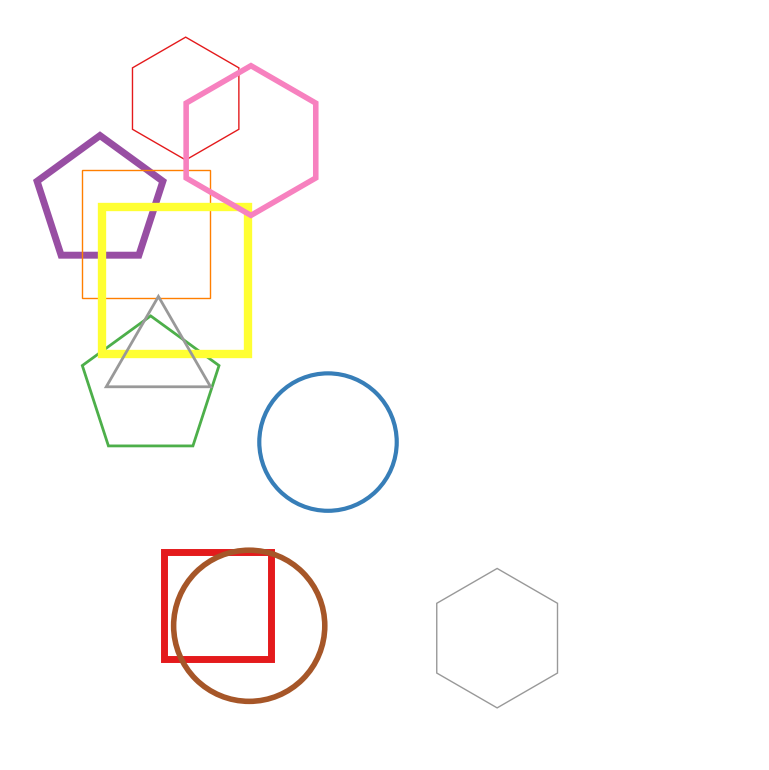[{"shape": "hexagon", "thickness": 0.5, "radius": 0.4, "center": [0.241, 0.872]}, {"shape": "square", "thickness": 2.5, "radius": 0.35, "center": [0.283, 0.213]}, {"shape": "circle", "thickness": 1.5, "radius": 0.45, "center": [0.426, 0.426]}, {"shape": "pentagon", "thickness": 1, "radius": 0.47, "center": [0.196, 0.496]}, {"shape": "pentagon", "thickness": 2.5, "radius": 0.43, "center": [0.13, 0.738]}, {"shape": "square", "thickness": 0.5, "radius": 0.42, "center": [0.19, 0.696]}, {"shape": "square", "thickness": 3, "radius": 0.48, "center": [0.227, 0.636]}, {"shape": "circle", "thickness": 2, "radius": 0.49, "center": [0.324, 0.187]}, {"shape": "hexagon", "thickness": 2, "radius": 0.49, "center": [0.326, 0.817]}, {"shape": "hexagon", "thickness": 0.5, "radius": 0.45, "center": [0.646, 0.171]}, {"shape": "triangle", "thickness": 1, "radius": 0.39, "center": [0.206, 0.537]}]